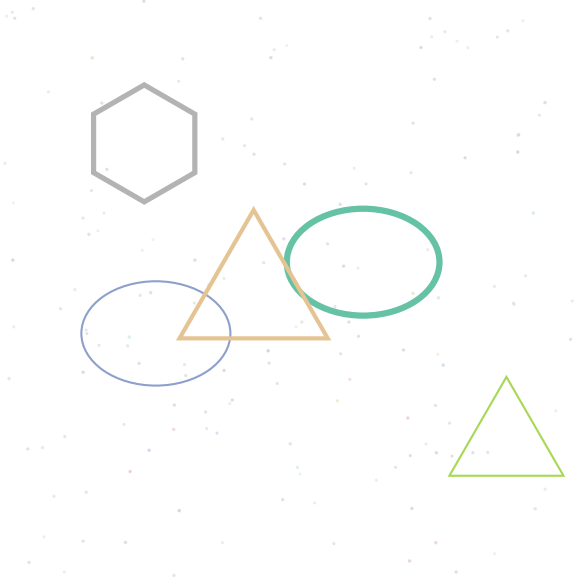[{"shape": "oval", "thickness": 3, "radius": 0.66, "center": [0.629, 0.545]}, {"shape": "oval", "thickness": 1, "radius": 0.65, "center": [0.27, 0.422]}, {"shape": "triangle", "thickness": 1, "radius": 0.57, "center": [0.877, 0.232]}, {"shape": "triangle", "thickness": 2, "radius": 0.74, "center": [0.439, 0.487]}, {"shape": "hexagon", "thickness": 2.5, "radius": 0.51, "center": [0.25, 0.751]}]